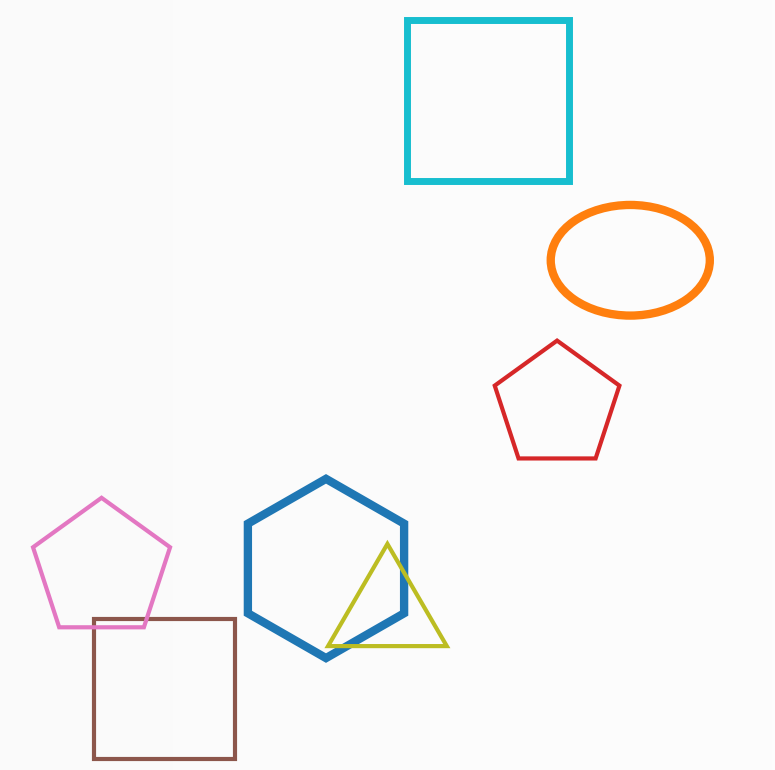[{"shape": "hexagon", "thickness": 3, "radius": 0.58, "center": [0.421, 0.262]}, {"shape": "oval", "thickness": 3, "radius": 0.51, "center": [0.813, 0.662]}, {"shape": "pentagon", "thickness": 1.5, "radius": 0.42, "center": [0.719, 0.473]}, {"shape": "square", "thickness": 1.5, "radius": 0.46, "center": [0.212, 0.106]}, {"shape": "pentagon", "thickness": 1.5, "radius": 0.46, "center": [0.131, 0.261]}, {"shape": "triangle", "thickness": 1.5, "radius": 0.44, "center": [0.5, 0.205]}, {"shape": "square", "thickness": 2.5, "radius": 0.53, "center": [0.63, 0.87]}]